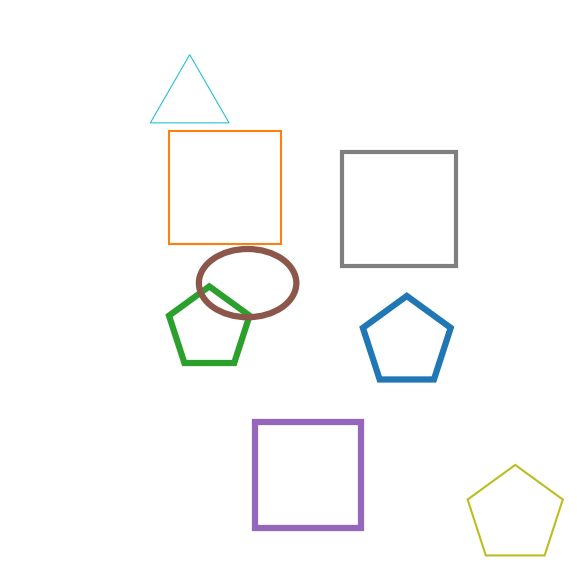[{"shape": "pentagon", "thickness": 3, "radius": 0.4, "center": [0.704, 0.407]}, {"shape": "square", "thickness": 1, "radius": 0.49, "center": [0.39, 0.674]}, {"shape": "pentagon", "thickness": 3, "radius": 0.37, "center": [0.362, 0.43]}, {"shape": "square", "thickness": 3, "radius": 0.46, "center": [0.534, 0.176]}, {"shape": "oval", "thickness": 3, "radius": 0.42, "center": [0.429, 0.509]}, {"shape": "square", "thickness": 2, "radius": 0.49, "center": [0.691, 0.637]}, {"shape": "pentagon", "thickness": 1, "radius": 0.43, "center": [0.892, 0.107]}, {"shape": "triangle", "thickness": 0.5, "radius": 0.39, "center": [0.329, 0.826]}]